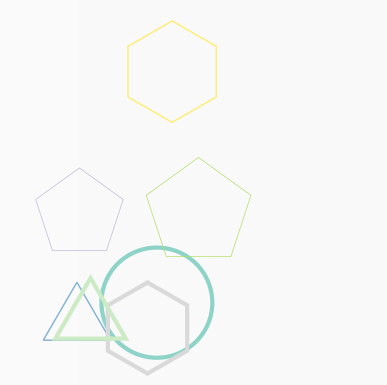[{"shape": "circle", "thickness": 3, "radius": 0.72, "center": [0.405, 0.214]}, {"shape": "pentagon", "thickness": 0.5, "radius": 0.59, "center": [0.205, 0.445]}, {"shape": "triangle", "thickness": 1, "radius": 0.5, "center": [0.198, 0.166]}, {"shape": "pentagon", "thickness": 0.5, "radius": 0.71, "center": [0.512, 0.449]}, {"shape": "hexagon", "thickness": 3, "radius": 0.59, "center": [0.381, 0.148]}, {"shape": "triangle", "thickness": 3, "radius": 0.52, "center": [0.234, 0.173]}, {"shape": "hexagon", "thickness": 1, "radius": 0.66, "center": [0.444, 0.814]}]